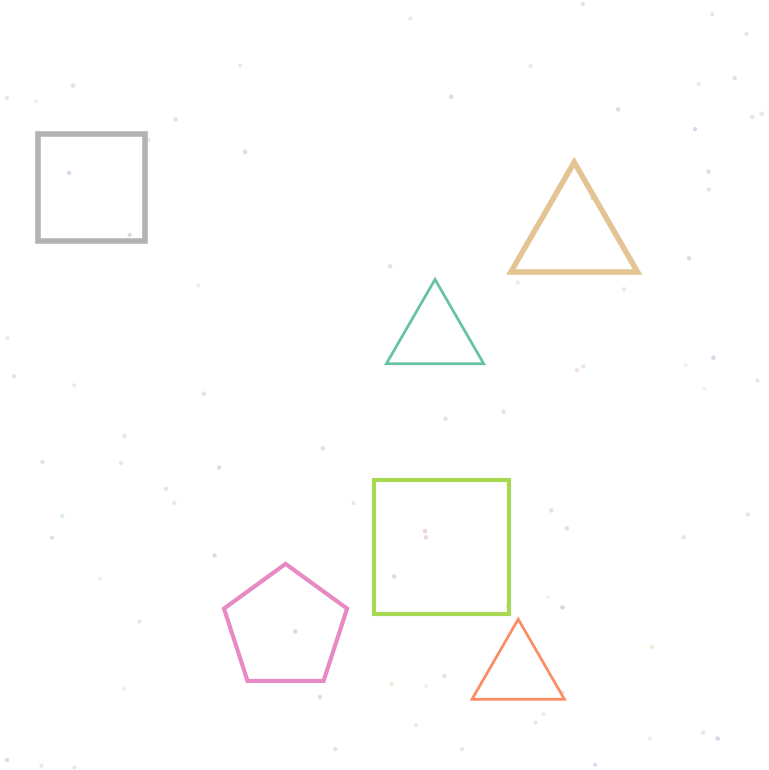[{"shape": "triangle", "thickness": 1, "radius": 0.37, "center": [0.565, 0.564]}, {"shape": "triangle", "thickness": 1, "radius": 0.35, "center": [0.673, 0.126]}, {"shape": "pentagon", "thickness": 1.5, "radius": 0.42, "center": [0.371, 0.184]}, {"shape": "square", "thickness": 1.5, "radius": 0.44, "center": [0.573, 0.29]}, {"shape": "triangle", "thickness": 2, "radius": 0.47, "center": [0.746, 0.694]}, {"shape": "square", "thickness": 2, "radius": 0.35, "center": [0.119, 0.756]}]